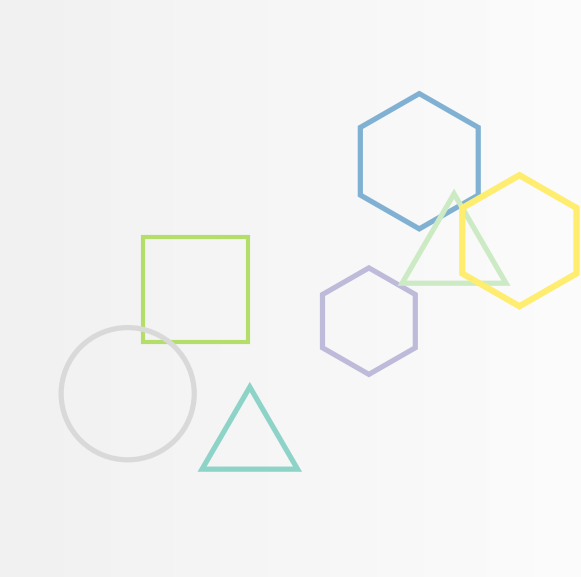[{"shape": "triangle", "thickness": 2.5, "radius": 0.47, "center": [0.43, 0.234]}, {"shape": "hexagon", "thickness": 2.5, "radius": 0.46, "center": [0.635, 0.443]}, {"shape": "hexagon", "thickness": 2.5, "radius": 0.59, "center": [0.721, 0.72]}, {"shape": "square", "thickness": 2, "radius": 0.45, "center": [0.336, 0.498]}, {"shape": "circle", "thickness": 2.5, "radius": 0.57, "center": [0.22, 0.317]}, {"shape": "triangle", "thickness": 2.5, "radius": 0.52, "center": [0.781, 0.56]}, {"shape": "hexagon", "thickness": 3, "radius": 0.57, "center": [0.894, 0.582]}]